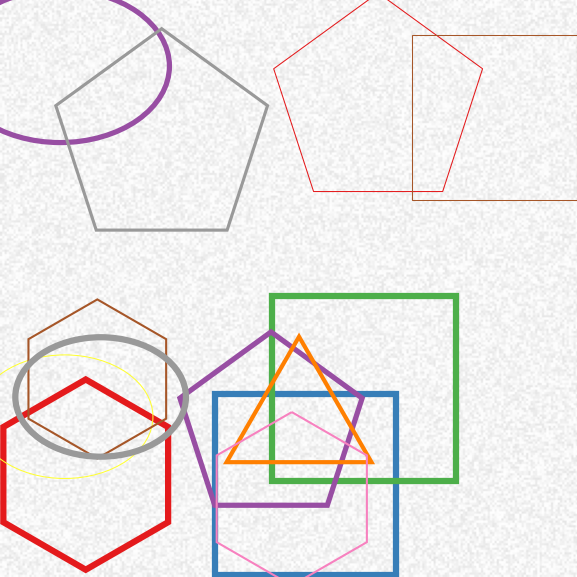[{"shape": "pentagon", "thickness": 0.5, "radius": 0.95, "center": [0.655, 0.821]}, {"shape": "hexagon", "thickness": 3, "radius": 0.82, "center": [0.148, 0.177]}, {"shape": "square", "thickness": 3, "radius": 0.78, "center": [0.529, 0.159]}, {"shape": "square", "thickness": 3, "radius": 0.8, "center": [0.63, 0.327]}, {"shape": "oval", "thickness": 2.5, "radius": 0.95, "center": [0.104, 0.885]}, {"shape": "pentagon", "thickness": 2.5, "radius": 0.83, "center": [0.469, 0.258]}, {"shape": "triangle", "thickness": 2, "radius": 0.72, "center": [0.518, 0.271]}, {"shape": "oval", "thickness": 0.5, "radius": 0.76, "center": [0.112, 0.278]}, {"shape": "square", "thickness": 0.5, "radius": 0.71, "center": [0.856, 0.795]}, {"shape": "hexagon", "thickness": 1, "radius": 0.69, "center": [0.168, 0.343]}, {"shape": "hexagon", "thickness": 1, "radius": 0.75, "center": [0.505, 0.135]}, {"shape": "pentagon", "thickness": 1.5, "radius": 0.96, "center": [0.28, 0.757]}, {"shape": "oval", "thickness": 3, "radius": 0.74, "center": [0.174, 0.312]}]